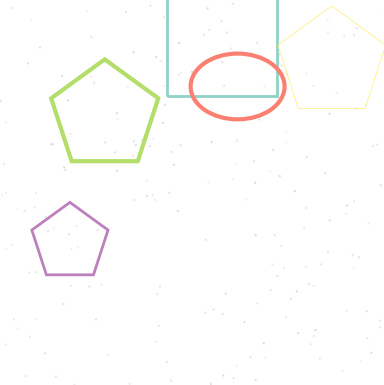[{"shape": "square", "thickness": 2, "radius": 0.71, "center": [0.578, 0.892]}, {"shape": "oval", "thickness": 3, "radius": 0.61, "center": [0.617, 0.775]}, {"shape": "pentagon", "thickness": 3, "radius": 0.73, "center": [0.272, 0.7]}, {"shape": "pentagon", "thickness": 2, "radius": 0.52, "center": [0.182, 0.37]}, {"shape": "pentagon", "thickness": 0.5, "radius": 0.74, "center": [0.862, 0.837]}]